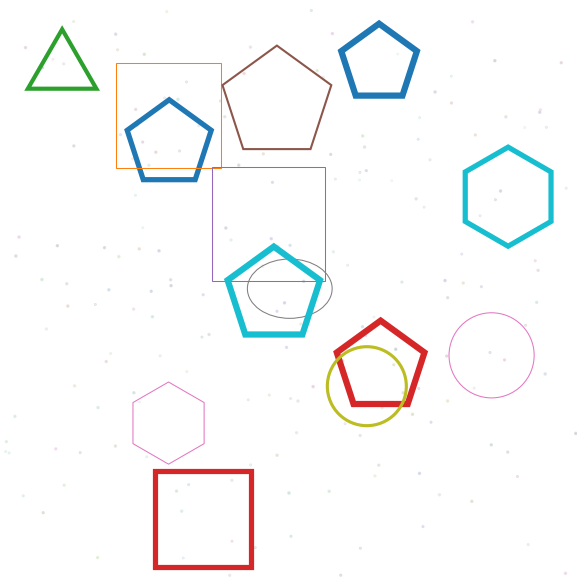[{"shape": "pentagon", "thickness": 2.5, "radius": 0.38, "center": [0.293, 0.75]}, {"shape": "pentagon", "thickness": 3, "radius": 0.34, "center": [0.656, 0.889]}, {"shape": "square", "thickness": 0.5, "radius": 0.45, "center": [0.291, 0.8]}, {"shape": "triangle", "thickness": 2, "radius": 0.34, "center": [0.108, 0.88]}, {"shape": "square", "thickness": 2.5, "radius": 0.42, "center": [0.351, 0.1]}, {"shape": "pentagon", "thickness": 3, "radius": 0.4, "center": [0.659, 0.364]}, {"shape": "square", "thickness": 0.5, "radius": 0.49, "center": [0.465, 0.611]}, {"shape": "pentagon", "thickness": 1, "radius": 0.5, "center": [0.479, 0.821]}, {"shape": "circle", "thickness": 0.5, "radius": 0.37, "center": [0.851, 0.384]}, {"shape": "hexagon", "thickness": 0.5, "radius": 0.36, "center": [0.292, 0.267]}, {"shape": "oval", "thickness": 0.5, "radius": 0.37, "center": [0.502, 0.499]}, {"shape": "circle", "thickness": 1.5, "radius": 0.34, "center": [0.635, 0.33]}, {"shape": "pentagon", "thickness": 3, "radius": 0.42, "center": [0.474, 0.488]}, {"shape": "hexagon", "thickness": 2.5, "radius": 0.43, "center": [0.88, 0.659]}]